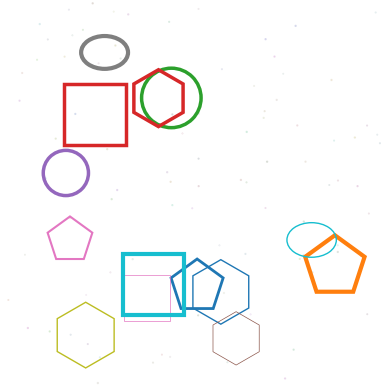[{"shape": "hexagon", "thickness": 1, "radius": 0.42, "center": [0.574, 0.242]}, {"shape": "pentagon", "thickness": 2, "radius": 0.36, "center": [0.512, 0.256]}, {"shape": "pentagon", "thickness": 3, "radius": 0.41, "center": [0.87, 0.308]}, {"shape": "circle", "thickness": 2.5, "radius": 0.39, "center": [0.445, 0.746]}, {"shape": "square", "thickness": 2.5, "radius": 0.4, "center": [0.246, 0.702]}, {"shape": "hexagon", "thickness": 2.5, "radius": 0.37, "center": [0.412, 0.745]}, {"shape": "circle", "thickness": 2.5, "radius": 0.29, "center": [0.171, 0.551]}, {"shape": "hexagon", "thickness": 0.5, "radius": 0.35, "center": [0.613, 0.121]}, {"shape": "pentagon", "thickness": 1.5, "radius": 0.31, "center": [0.182, 0.377]}, {"shape": "square", "thickness": 0.5, "radius": 0.3, "center": [0.382, 0.226]}, {"shape": "oval", "thickness": 3, "radius": 0.3, "center": [0.272, 0.864]}, {"shape": "hexagon", "thickness": 1, "radius": 0.43, "center": [0.223, 0.13]}, {"shape": "oval", "thickness": 1, "radius": 0.32, "center": [0.809, 0.377]}, {"shape": "square", "thickness": 3, "radius": 0.4, "center": [0.4, 0.261]}]